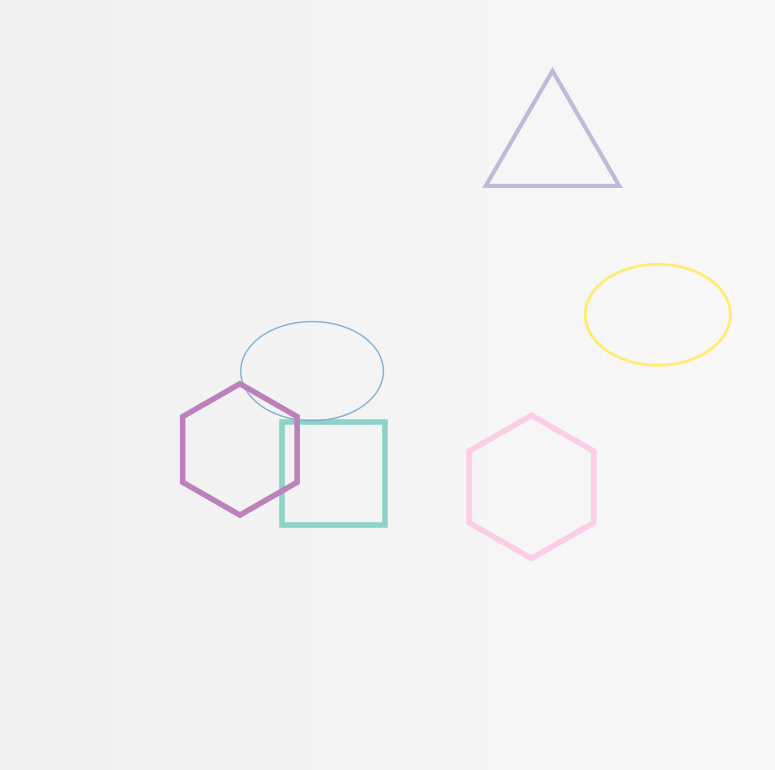[{"shape": "square", "thickness": 2, "radius": 0.33, "center": [0.43, 0.386]}, {"shape": "triangle", "thickness": 1.5, "radius": 0.5, "center": [0.713, 0.808]}, {"shape": "oval", "thickness": 0.5, "radius": 0.46, "center": [0.403, 0.518]}, {"shape": "hexagon", "thickness": 2, "radius": 0.46, "center": [0.686, 0.368]}, {"shape": "hexagon", "thickness": 2, "radius": 0.43, "center": [0.31, 0.416]}, {"shape": "oval", "thickness": 1, "radius": 0.47, "center": [0.849, 0.591]}]